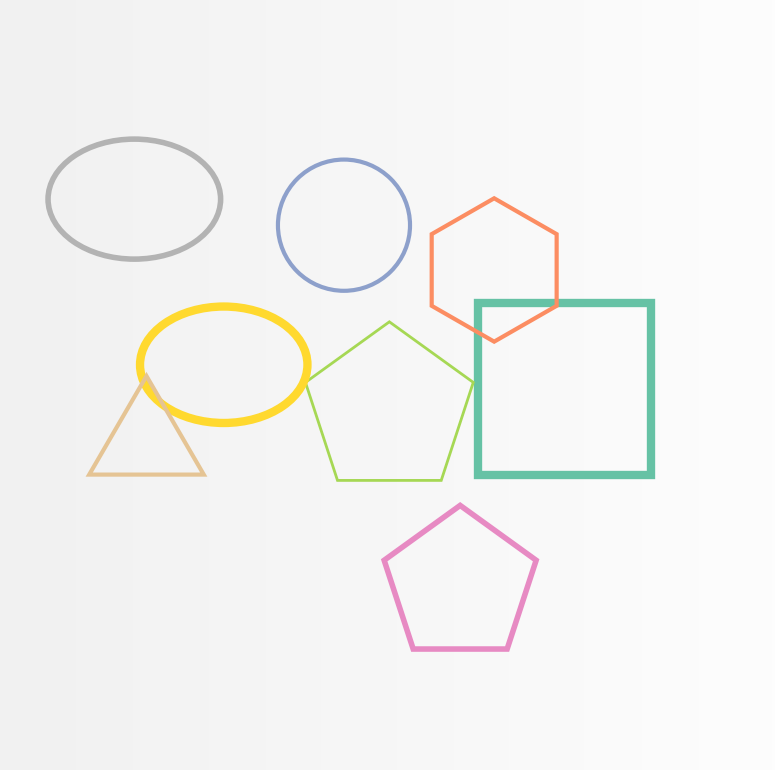[{"shape": "square", "thickness": 3, "radius": 0.56, "center": [0.729, 0.495]}, {"shape": "hexagon", "thickness": 1.5, "radius": 0.47, "center": [0.638, 0.649]}, {"shape": "circle", "thickness": 1.5, "radius": 0.43, "center": [0.444, 0.708]}, {"shape": "pentagon", "thickness": 2, "radius": 0.52, "center": [0.594, 0.241]}, {"shape": "pentagon", "thickness": 1, "radius": 0.57, "center": [0.502, 0.468]}, {"shape": "oval", "thickness": 3, "radius": 0.54, "center": [0.289, 0.526]}, {"shape": "triangle", "thickness": 1.5, "radius": 0.43, "center": [0.189, 0.426]}, {"shape": "oval", "thickness": 2, "radius": 0.56, "center": [0.173, 0.741]}]